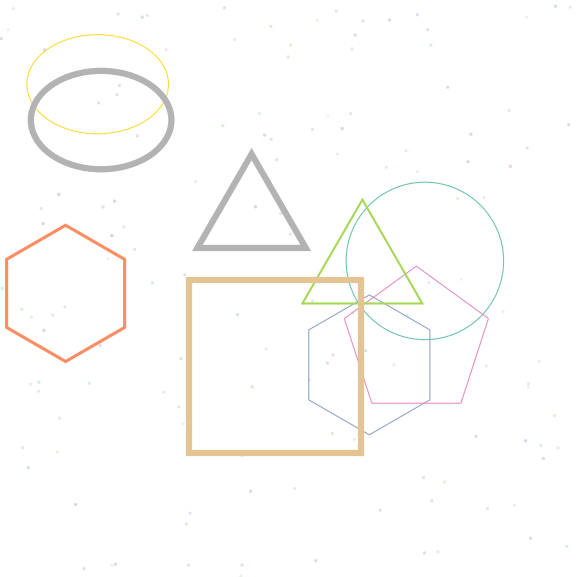[{"shape": "circle", "thickness": 0.5, "radius": 0.68, "center": [0.736, 0.547]}, {"shape": "hexagon", "thickness": 1.5, "radius": 0.59, "center": [0.114, 0.491]}, {"shape": "hexagon", "thickness": 0.5, "radius": 0.61, "center": [0.64, 0.367]}, {"shape": "pentagon", "thickness": 0.5, "radius": 0.66, "center": [0.721, 0.407]}, {"shape": "triangle", "thickness": 1, "radius": 0.6, "center": [0.627, 0.534]}, {"shape": "oval", "thickness": 0.5, "radius": 0.61, "center": [0.169, 0.853]}, {"shape": "square", "thickness": 3, "radius": 0.75, "center": [0.476, 0.364]}, {"shape": "triangle", "thickness": 3, "radius": 0.54, "center": [0.436, 0.624]}, {"shape": "oval", "thickness": 3, "radius": 0.61, "center": [0.175, 0.791]}]